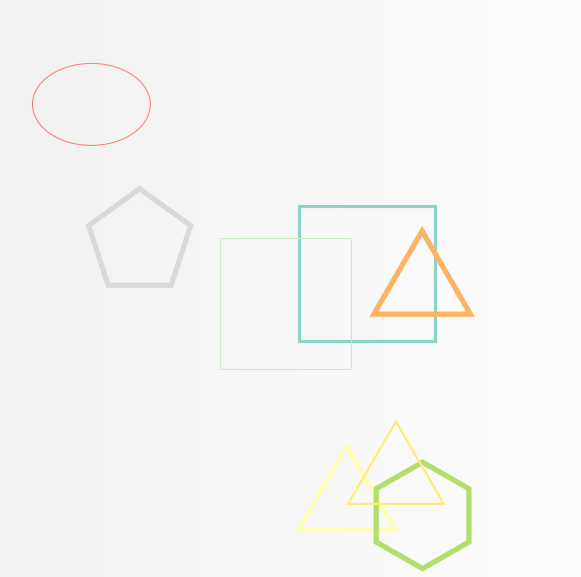[{"shape": "square", "thickness": 1.5, "radius": 0.58, "center": [0.632, 0.526]}, {"shape": "triangle", "thickness": 2, "radius": 0.48, "center": [0.597, 0.131]}, {"shape": "oval", "thickness": 0.5, "radius": 0.51, "center": [0.157, 0.818]}, {"shape": "triangle", "thickness": 2.5, "radius": 0.48, "center": [0.726, 0.503]}, {"shape": "hexagon", "thickness": 2.5, "radius": 0.46, "center": [0.727, 0.107]}, {"shape": "pentagon", "thickness": 2.5, "radius": 0.46, "center": [0.24, 0.58]}, {"shape": "square", "thickness": 0.5, "radius": 0.57, "center": [0.491, 0.474]}, {"shape": "triangle", "thickness": 1, "radius": 0.48, "center": [0.681, 0.174]}]